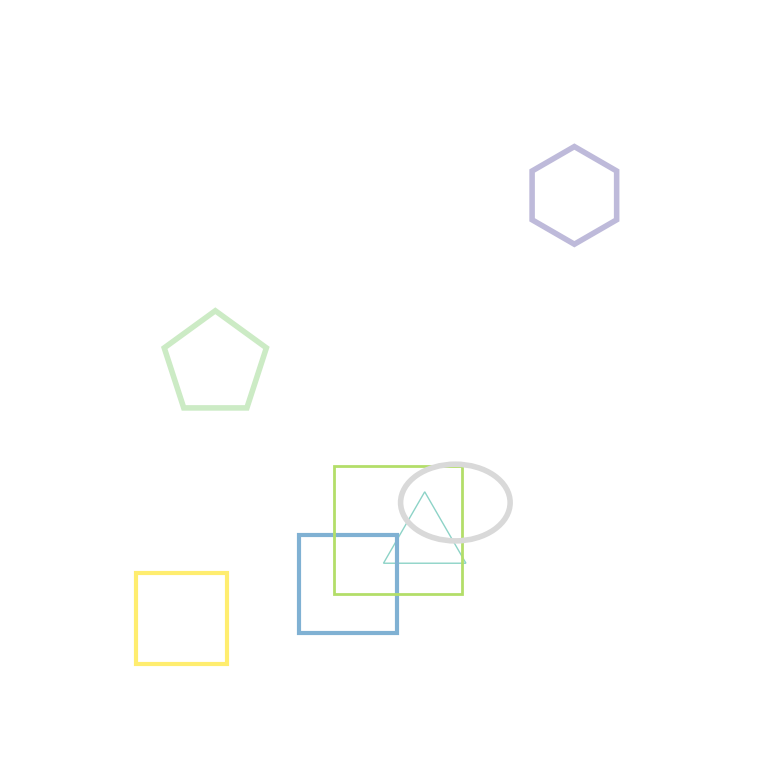[{"shape": "triangle", "thickness": 0.5, "radius": 0.31, "center": [0.552, 0.299]}, {"shape": "hexagon", "thickness": 2, "radius": 0.32, "center": [0.746, 0.746]}, {"shape": "square", "thickness": 1.5, "radius": 0.32, "center": [0.452, 0.242]}, {"shape": "square", "thickness": 1, "radius": 0.41, "center": [0.517, 0.312]}, {"shape": "oval", "thickness": 2, "radius": 0.36, "center": [0.591, 0.347]}, {"shape": "pentagon", "thickness": 2, "radius": 0.35, "center": [0.28, 0.527]}, {"shape": "square", "thickness": 1.5, "radius": 0.3, "center": [0.236, 0.197]}]